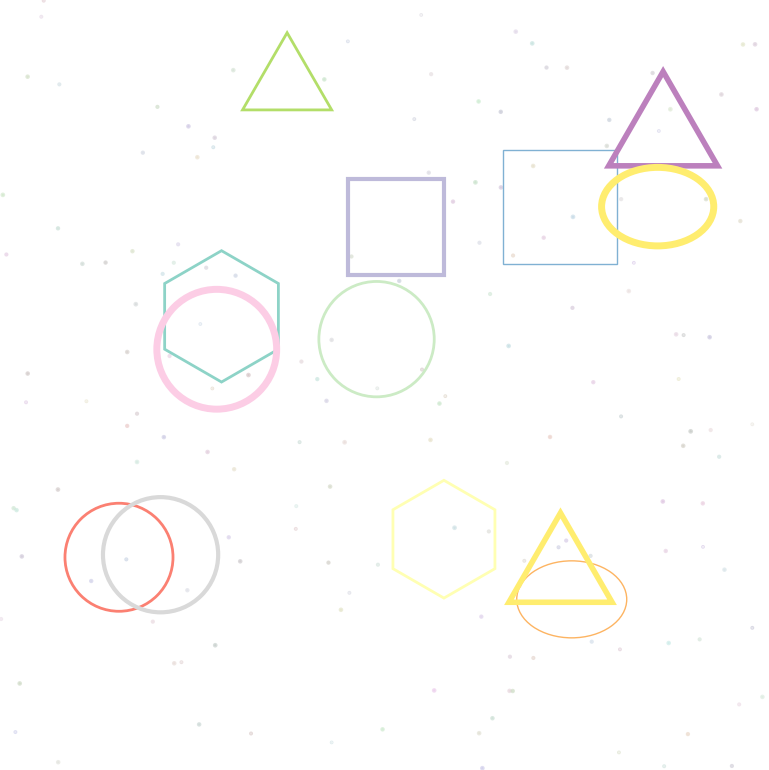[{"shape": "hexagon", "thickness": 1, "radius": 0.43, "center": [0.288, 0.589]}, {"shape": "hexagon", "thickness": 1, "radius": 0.38, "center": [0.577, 0.3]}, {"shape": "square", "thickness": 1.5, "radius": 0.31, "center": [0.514, 0.705]}, {"shape": "circle", "thickness": 1, "radius": 0.35, "center": [0.155, 0.276]}, {"shape": "square", "thickness": 0.5, "radius": 0.37, "center": [0.727, 0.732]}, {"shape": "oval", "thickness": 0.5, "radius": 0.36, "center": [0.743, 0.222]}, {"shape": "triangle", "thickness": 1, "radius": 0.33, "center": [0.373, 0.891]}, {"shape": "circle", "thickness": 2.5, "radius": 0.39, "center": [0.281, 0.546]}, {"shape": "circle", "thickness": 1.5, "radius": 0.37, "center": [0.209, 0.28]}, {"shape": "triangle", "thickness": 2, "radius": 0.41, "center": [0.861, 0.825]}, {"shape": "circle", "thickness": 1, "radius": 0.37, "center": [0.489, 0.56]}, {"shape": "oval", "thickness": 2.5, "radius": 0.36, "center": [0.854, 0.732]}, {"shape": "triangle", "thickness": 2, "radius": 0.39, "center": [0.728, 0.257]}]